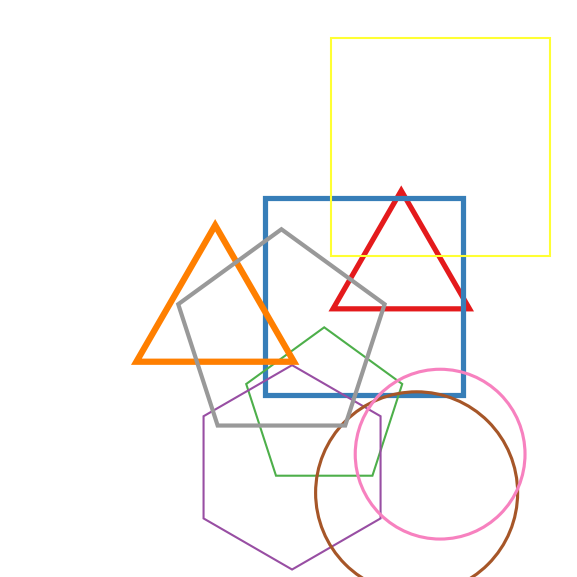[{"shape": "triangle", "thickness": 2.5, "radius": 0.68, "center": [0.695, 0.533]}, {"shape": "square", "thickness": 2.5, "radius": 0.85, "center": [0.63, 0.486]}, {"shape": "pentagon", "thickness": 1, "radius": 0.71, "center": [0.561, 0.29]}, {"shape": "hexagon", "thickness": 1, "radius": 0.88, "center": [0.506, 0.19]}, {"shape": "triangle", "thickness": 3, "radius": 0.79, "center": [0.373, 0.452]}, {"shape": "square", "thickness": 1, "radius": 0.95, "center": [0.763, 0.744]}, {"shape": "circle", "thickness": 1.5, "radius": 0.87, "center": [0.721, 0.146]}, {"shape": "circle", "thickness": 1.5, "radius": 0.74, "center": [0.762, 0.213]}, {"shape": "pentagon", "thickness": 2, "radius": 0.94, "center": [0.487, 0.414]}]